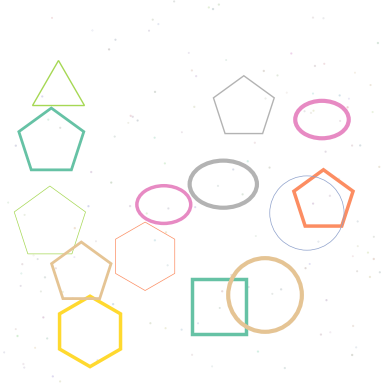[{"shape": "pentagon", "thickness": 2, "radius": 0.44, "center": [0.133, 0.631]}, {"shape": "square", "thickness": 2.5, "radius": 0.35, "center": [0.569, 0.204]}, {"shape": "pentagon", "thickness": 2.5, "radius": 0.4, "center": [0.84, 0.478]}, {"shape": "hexagon", "thickness": 0.5, "radius": 0.44, "center": [0.377, 0.334]}, {"shape": "circle", "thickness": 0.5, "radius": 0.48, "center": [0.797, 0.447]}, {"shape": "oval", "thickness": 2.5, "radius": 0.35, "center": [0.425, 0.469]}, {"shape": "oval", "thickness": 3, "radius": 0.35, "center": [0.836, 0.689]}, {"shape": "pentagon", "thickness": 0.5, "radius": 0.49, "center": [0.13, 0.419]}, {"shape": "triangle", "thickness": 1, "radius": 0.39, "center": [0.152, 0.765]}, {"shape": "hexagon", "thickness": 2.5, "radius": 0.46, "center": [0.234, 0.139]}, {"shape": "circle", "thickness": 3, "radius": 0.48, "center": [0.688, 0.234]}, {"shape": "pentagon", "thickness": 2, "radius": 0.41, "center": [0.211, 0.29]}, {"shape": "pentagon", "thickness": 1, "radius": 0.41, "center": [0.633, 0.72]}, {"shape": "oval", "thickness": 3, "radius": 0.44, "center": [0.58, 0.522]}]